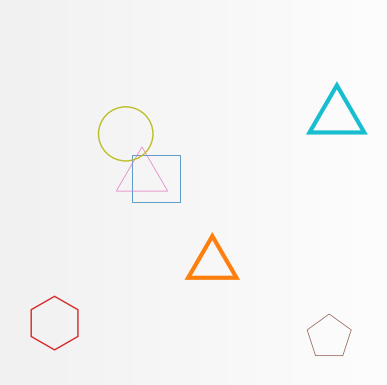[{"shape": "square", "thickness": 0.5, "radius": 0.31, "center": [0.402, 0.536]}, {"shape": "triangle", "thickness": 3, "radius": 0.36, "center": [0.548, 0.315]}, {"shape": "hexagon", "thickness": 1, "radius": 0.35, "center": [0.141, 0.161]}, {"shape": "pentagon", "thickness": 0.5, "radius": 0.3, "center": [0.85, 0.125]}, {"shape": "triangle", "thickness": 0.5, "radius": 0.38, "center": [0.366, 0.542]}, {"shape": "circle", "thickness": 1, "radius": 0.35, "center": [0.325, 0.652]}, {"shape": "triangle", "thickness": 3, "radius": 0.41, "center": [0.869, 0.697]}]